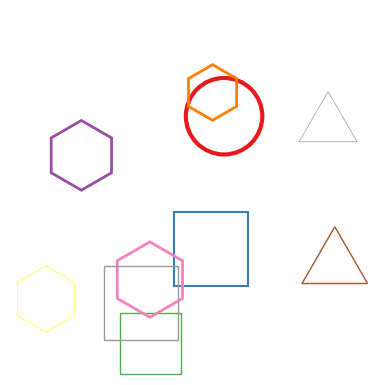[{"shape": "circle", "thickness": 3, "radius": 0.5, "center": [0.582, 0.698]}, {"shape": "square", "thickness": 1.5, "radius": 0.48, "center": [0.547, 0.353]}, {"shape": "square", "thickness": 1, "radius": 0.4, "center": [0.392, 0.108]}, {"shape": "hexagon", "thickness": 2, "radius": 0.45, "center": [0.211, 0.597]}, {"shape": "hexagon", "thickness": 2, "radius": 0.36, "center": [0.552, 0.76]}, {"shape": "hexagon", "thickness": 0.5, "radius": 0.43, "center": [0.12, 0.223]}, {"shape": "triangle", "thickness": 1, "radius": 0.49, "center": [0.87, 0.313]}, {"shape": "hexagon", "thickness": 2, "radius": 0.49, "center": [0.389, 0.274]}, {"shape": "square", "thickness": 1, "radius": 0.48, "center": [0.366, 0.212]}, {"shape": "triangle", "thickness": 0.5, "radius": 0.43, "center": [0.852, 0.675]}]